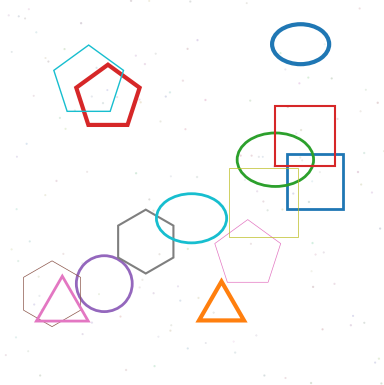[{"shape": "oval", "thickness": 3, "radius": 0.37, "center": [0.781, 0.885]}, {"shape": "square", "thickness": 2, "radius": 0.36, "center": [0.818, 0.528]}, {"shape": "triangle", "thickness": 3, "radius": 0.34, "center": [0.575, 0.201]}, {"shape": "oval", "thickness": 2, "radius": 0.5, "center": [0.715, 0.585]}, {"shape": "pentagon", "thickness": 3, "radius": 0.43, "center": [0.28, 0.746]}, {"shape": "square", "thickness": 1.5, "radius": 0.39, "center": [0.792, 0.647]}, {"shape": "circle", "thickness": 2, "radius": 0.36, "center": [0.271, 0.263]}, {"shape": "hexagon", "thickness": 0.5, "radius": 0.43, "center": [0.135, 0.237]}, {"shape": "triangle", "thickness": 2, "radius": 0.39, "center": [0.162, 0.205]}, {"shape": "pentagon", "thickness": 0.5, "radius": 0.45, "center": [0.643, 0.34]}, {"shape": "hexagon", "thickness": 1.5, "radius": 0.41, "center": [0.379, 0.373]}, {"shape": "square", "thickness": 0.5, "radius": 0.45, "center": [0.685, 0.475]}, {"shape": "pentagon", "thickness": 1, "radius": 0.48, "center": [0.23, 0.788]}, {"shape": "oval", "thickness": 2, "radius": 0.46, "center": [0.497, 0.433]}]